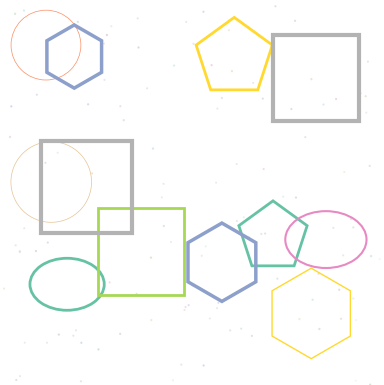[{"shape": "pentagon", "thickness": 2, "radius": 0.47, "center": [0.709, 0.385]}, {"shape": "oval", "thickness": 2, "radius": 0.48, "center": [0.174, 0.262]}, {"shape": "circle", "thickness": 0.5, "radius": 0.45, "center": [0.119, 0.883]}, {"shape": "hexagon", "thickness": 2.5, "radius": 0.51, "center": [0.576, 0.319]}, {"shape": "hexagon", "thickness": 2.5, "radius": 0.41, "center": [0.193, 0.853]}, {"shape": "oval", "thickness": 1.5, "radius": 0.53, "center": [0.847, 0.378]}, {"shape": "square", "thickness": 2, "radius": 0.56, "center": [0.366, 0.347]}, {"shape": "pentagon", "thickness": 2, "radius": 0.52, "center": [0.608, 0.851]}, {"shape": "hexagon", "thickness": 1, "radius": 0.59, "center": [0.808, 0.186]}, {"shape": "circle", "thickness": 0.5, "radius": 0.52, "center": [0.133, 0.527]}, {"shape": "square", "thickness": 3, "radius": 0.6, "center": [0.225, 0.514]}, {"shape": "square", "thickness": 3, "radius": 0.56, "center": [0.82, 0.797]}]